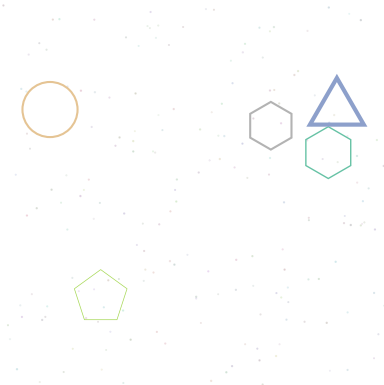[{"shape": "hexagon", "thickness": 1, "radius": 0.34, "center": [0.853, 0.604]}, {"shape": "triangle", "thickness": 3, "radius": 0.4, "center": [0.875, 0.717]}, {"shape": "pentagon", "thickness": 0.5, "radius": 0.36, "center": [0.262, 0.228]}, {"shape": "circle", "thickness": 1.5, "radius": 0.36, "center": [0.13, 0.716]}, {"shape": "hexagon", "thickness": 1.5, "radius": 0.31, "center": [0.703, 0.673]}]